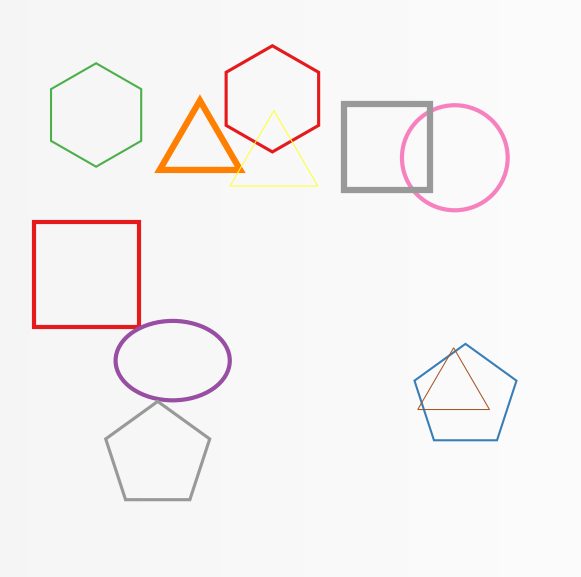[{"shape": "square", "thickness": 2, "radius": 0.45, "center": [0.149, 0.524]}, {"shape": "hexagon", "thickness": 1.5, "radius": 0.46, "center": [0.469, 0.828]}, {"shape": "pentagon", "thickness": 1, "radius": 0.46, "center": [0.801, 0.311]}, {"shape": "hexagon", "thickness": 1, "radius": 0.45, "center": [0.165, 0.8]}, {"shape": "oval", "thickness": 2, "radius": 0.49, "center": [0.297, 0.375]}, {"shape": "triangle", "thickness": 3, "radius": 0.4, "center": [0.344, 0.745]}, {"shape": "triangle", "thickness": 0.5, "radius": 0.44, "center": [0.471, 0.721]}, {"shape": "triangle", "thickness": 0.5, "radius": 0.36, "center": [0.78, 0.326]}, {"shape": "circle", "thickness": 2, "radius": 0.45, "center": [0.782, 0.726]}, {"shape": "pentagon", "thickness": 1.5, "radius": 0.47, "center": [0.271, 0.21]}, {"shape": "square", "thickness": 3, "radius": 0.37, "center": [0.666, 0.745]}]